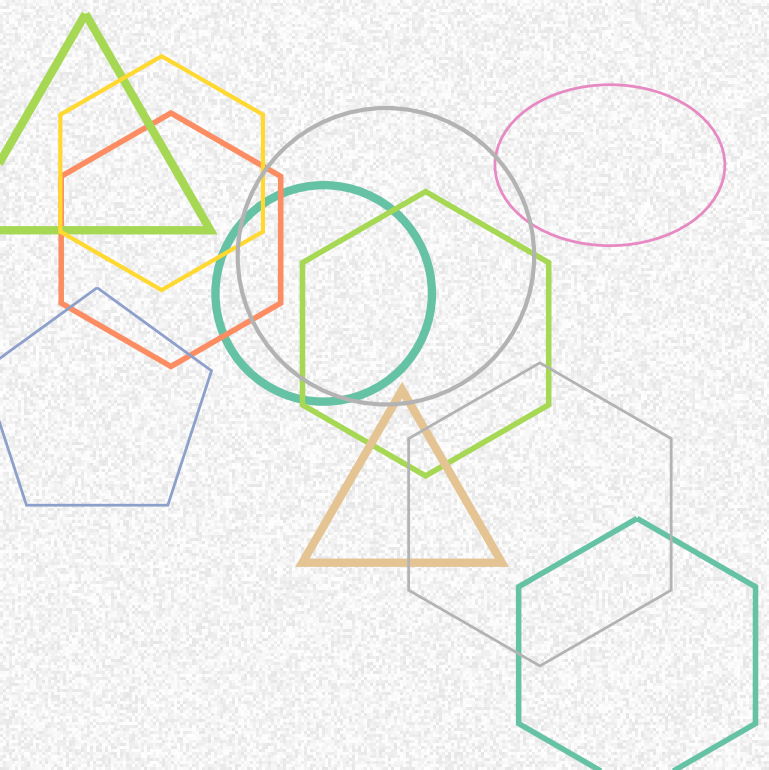[{"shape": "hexagon", "thickness": 2, "radius": 0.89, "center": [0.827, 0.149]}, {"shape": "circle", "thickness": 3, "radius": 0.7, "center": [0.42, 0.619]}, {"shape": "hexagon", "thickness": 2, "radius": 0.82, "center": [0.222, 0.689]}, {"shape": "pentagon", "thickness": 1, "radius": 0.78, "center": [0.126, 0.47]}, {"shape": "oval", "thickness": 1, "radius": 0.75, "center": [0.792, 0.785]}, {"shape": "hexagon", "thickness": 2, "radius": 0.92, "center": [0.553, 0.567]}, {"shape": "triangle", "thickness": 3, "radius": 0.94, "center": [0.111, 0.795]}, {"shape": "hexagon", "thickness": 1.5, "radius": 0.76, "center": [0.21, 0.775]}, {"shape": "triangle", "thickness": 3, "radius": 0.75, "center": [0.522, 0.344]}, {"shape": "circle", "thickness": 1.5, "radius": 0.96, "center": [0.501, 0.667]}, {"shape": "hexagon", "thickness": 1, "radius": 0.98, "center": [0.701, 0.332]}]